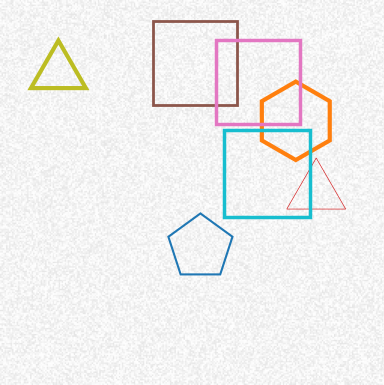[{"shape": "pentagon", "thickness": 1.5, "radius": 0.44, "center": [0.521, 0.358]}, {"shape": "hexagon", "thickness": 3, "radius": 0.51, "center": [0.768, 0.686]}, {"shape": "triangle", "thickness": 0.5, "radius": 0.44, "center": [0.821, 0.501]}, {"shape": "square", "thickness": 2, "radius": 0.55, "center": [0.507, 0.837]}, {"shape": "square", "thickness": 2.5, "radius": 0.55, "center": [0.67, 0.788]}, {"shape": "triangle", "thickness": 3, "radius": 0.41, "center": [0.152, 0.812]}, {"shape": "square", "thickness": 2.5, "radius": 0.56, "center": [0.693, 0.55]}]